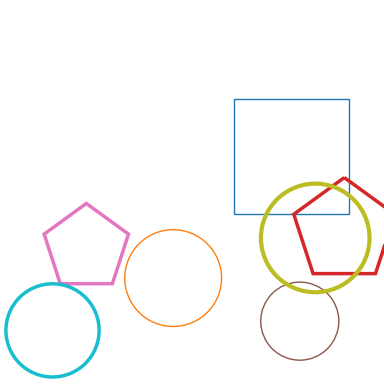[{"shape": "square", "thickness": 1, "radius": 0.75, "center": [0.757, 0.594]}, {"shape": "circle", "thickness": 1, "radius": 0.63, "center": [0.45, 0.278]}, {"shape": "pentagon", "thickness": 2.5, "radius": 0.69, "center": [0.894, 0.401]}, {"shape": "circle", "thickness": 1, "radius": 0.51, "center": [0.779, 0.166]}, {"shape": "pentagon", "thickness": 2.5, "radius": 0.58, "center": [0.224, 0.356]}, {"shape": "circle", "thickness": 3, "radius": 0.71, "center": [0.819, 0.382]}, {"shape": "circle", "thickness": 2.5, "radius": 0.61, "center": [0.136, 0.142]}]